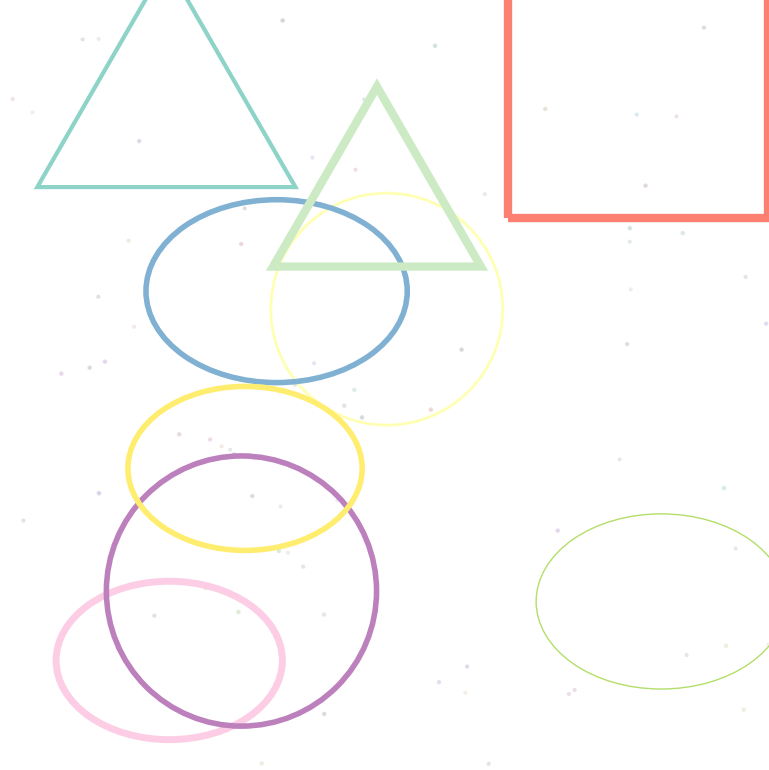[{"shape": "triangle", "thickness": 1.5, "radius": 0.97, "center": [0.216, 0.854]}, {"shape": "circle", "thickness": 1, "radius": 0.75, "center": [0.502, 0.599]}, {"shape": "square", "thickness": 3, "radius": 0.84, "center": [0.829, 0.886]}, {"shape": "oval", "thickness": 2, "radius": 0.85, "center": [0.359, 0.622]}, {"shape": "oval", "thickness": 0.5, "radius": 0.81, "center": [0.859, 0.219]}, {"shape": "oval", "thickness": 2.5, "radius": 0.73, "center": [0.22, 0.142]}, {"shape": "circle", "thickness": 2, "radius": 0.88, "center": [0.314, 0.232]}, {"shape": "triangle", "thickness": 3, "radius": 0.78, "center": [0.49, 0.732]}, {"shape": "oval", "thickness": 2, "radius": 0.76, "center": [0.318, 0.392]}]